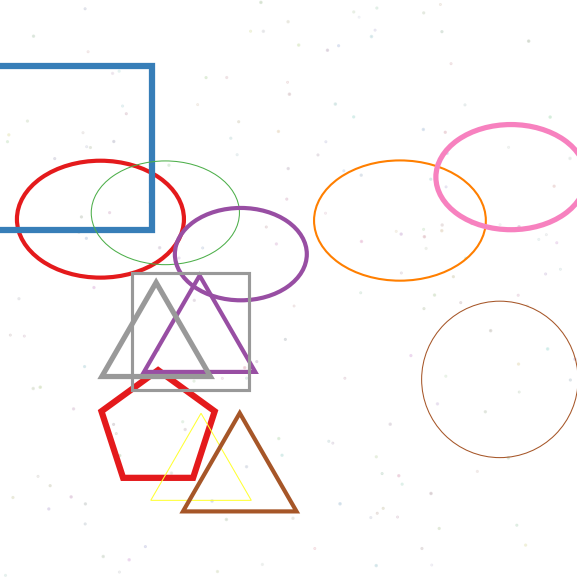[{"shape": "oval", "thickness": 2, "radius": 0.72, "center": [0.174, 0.62]}, {"shape": "pentagon", "thickness": 3, "radius": 0.52, "center": [0.274, 0.255]}, {"shape": "square", "thickness": 3, "radius": 0.71, "center": [0.121, 0.743]}, {"shape": "oval", "thickness": 0.5, "radius": 0.64, "center": [0.286, 0.631]}, {"shape": "oval", "thickness": 2, "radius": 0.57, "center": [0.417, 0.559]}, {"shape": "triangle", "thickness": 2, "radius": 0.56, "center": [0.346, 0.411]}, {"shape": "oval", "thickness": 1, "radius": 0.74, "center": [0.693, 0.617]}, {"shape": "triangle", "thickness": 0.5, "radius": 0.5, "center": [0.348, 0.183]}, {"shape": "triangle", "thickness": 2, "radius": 0.57, "center": [0.415, 0.17]}, {"shape": "circle", "thickness": 0.5, "radius": 0.68, "center": [0.866, 0.342]}, {"shape": "oval", "thickness": 2.5, "radius": 0.65, "center": [0.885, 0.692]}, {"shape": "triangle", "thickness": 2.5, "radius": 0.54, "center": [0.27, 0.401]}, {"shape": "square", "thickness": 1.5, "radius": 0.51, "center": [0.33, 0.425]}]